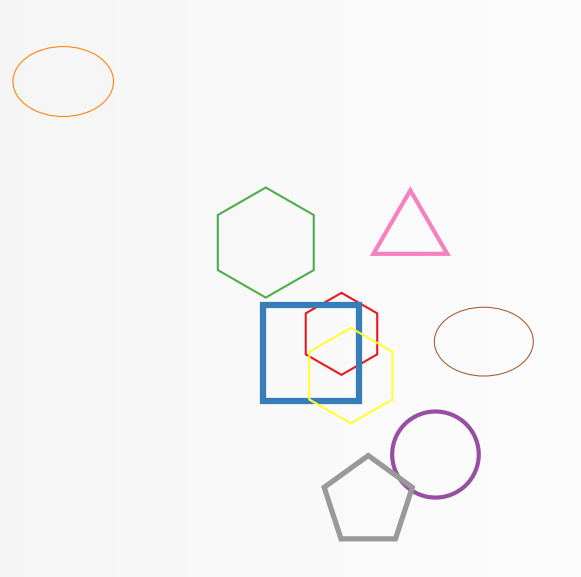[{"shape": "hexagon", "thickness": 1, "radius": 0.36, "center": [0.587, 0.421]}, {"shape": "square", "thickness": 3, "radius": 0.42, "center": [0.535, 0.388]}, {"shape": "hexagon", "thickness": 1, "radius": 0.48, "center": [0.457, 0.579]}, {"shape": "circle", "thickness": 2, "radius": 0.37, "center": [0.749, 0.212]}, {"shape": "oval", "thickness": 0.5, "radius": 0.43, "center": [0.109, 0.858]}, {"shape": "hexagon", "thickness": 1, "radius": 0.41, "center": [0.604, 0.349]}, {"shape": "oval", "thickness": 0.5, "radius": 0.43, "center": [0.832, 0.408]}, {"shape": "triangle", "thickness": 2, "radius": 0.37, "center": [0.706, 0.596]}, {"shape": "pentagon", "thickness": 2.5, "radius": 0.4, "center": [0.634, 0.131]}]